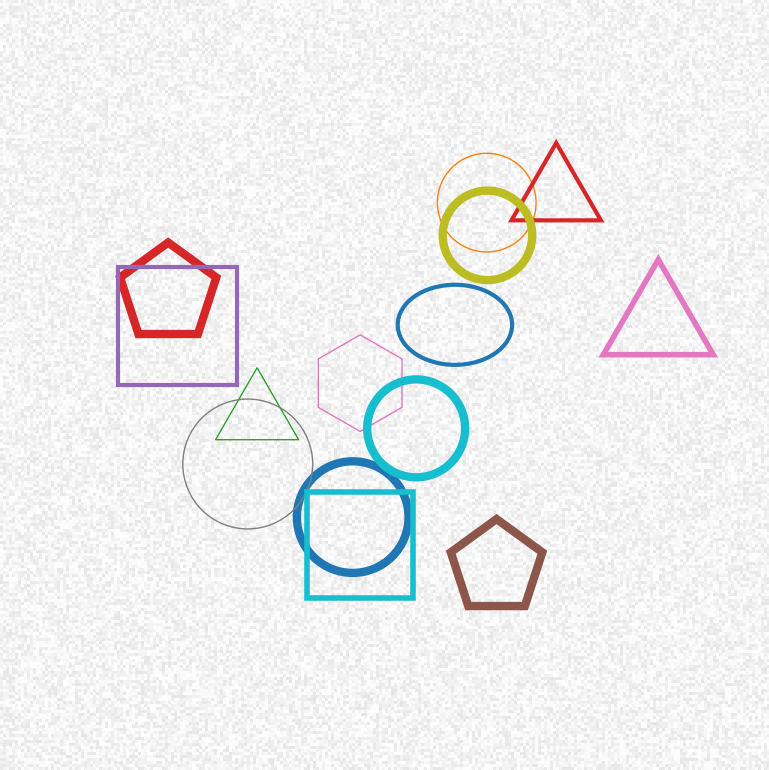[{"shape": "circle", "thickness": 3, "radius": 0.36, "center": [0.458, 0.328]}, {"shape": "oval", "thickness": 1.5, "radius": 0.37, "center": [0.591, 0.578]}, {"shape": "circle", "thickness": 0.5, "radius": 0.32, "center": [0.632, 0.737]}, {"shape": "triangle", "thickness": 0.5, "radius": 0.31, "center": [0.334, 0.46]}, {"shape": "pentagon", "thickness": 3, "radius": 0.33, "center": [0.218, 0.619]}, {"shape": "triangle", "thickness": 1.5, "radius": 0.33, "center": [0.722, 0.747]}, {"shape": "square", "thickness": 1.5, "radius": 0.38, "center": [0.231, 0.576]}, {"shape": "pentagon", "thickness": 3, "radius": 0.31, "center": [0.645, 0.263]}, {"shape": "hexagon", "thickness": 0.5, "radius": 0.31, "center": [0.468, 0.502]}, {"shape": "triangle", "thickness": 2, "radius": 0.41, "center": [0.855, 0.581]}, {"shape": "circle", "thickness": 0.5, "radius": 0.42, "center": [0.322, 0.397]}, {"shape": "circle", "thickness": 3, "radius": 0.29, "center": [0.633, 0.694]}, {"shape": "circle", "thickness": 3, "radius": 0.32, "center": [0.54, 0.444]}, {"shape": "square", "thickness": 2, "radius": 0.34, "center": [0.467, 0.292]}]